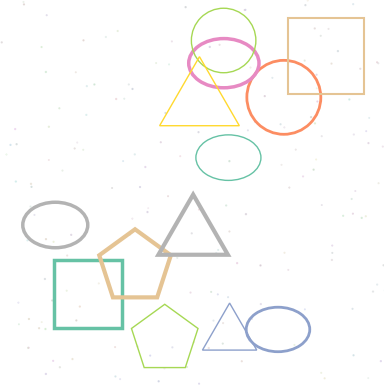[{"shape": "oval", "thickness": 1, "radius": 0.42, "center": [0.593, 0.591]}, {"shape": "square", "thickness": 2.5, "radius": 0.44, "center": [0.228, 0.237]}, {"shape": "circle", "thickness": 2, "radius": 0.48, "center": [0.737, 0.747]}, {"shape": "triangle", "thickness": 1, "radius": 0.41, "center": [0.596, 0.131]}, {"shape": "oval", "thickness": 2, "radius": 0.41, "center": [0.722, 0.144]}, {"shape": "oval", "thickness": 2.5, "radius": 0.46, "center": [0.581, 0.836]}, {"shape": "circle", "thickness": 1, "radius": 0.42, "center": [0.581, 0.895]}, {"shape": "pentagon", "thickness": 1, "radius": 0.45, "center": [0.428, 0.119]}, {"shape": "triangle", "thickness": 1, "radius": 0.6, "center": [0.518, 0.733]}, {"shape": "pentagon", "thickness": 3, "radius": 0.49, "center": [0.351, 0.307]}, {"shape": "square", "thickness": 1.5, "radius": 0.5, "center": [0.846, 0.854]}, {"shape": "oval", "thickness": 2.5, "radius": 0.42, "center": [0.144, 0.416]}, {"shape": "triangle", "thickness": 3, "radius": 0.52, "center": [0.502, 0.39]}]